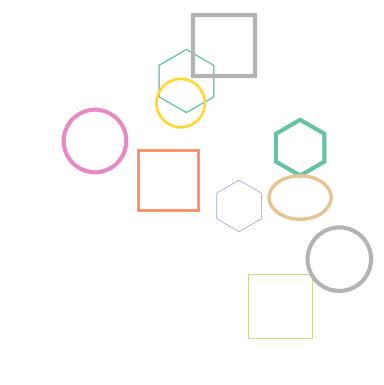[{"shape": "hexagon", "thickness": 3, "radius": 0.36, "center": [0.78, 0.616]}, {"shape": "hexagon", "thickness": 1, "radius": 0.41, "center": [0.484, 0.789]}, {"shape": "square", "thickness": 2, "radius": 0.39, "center": [0.435, 0.533]}, {"shape": "hexagon", "thickness": 0.5, "radius": 0.33, "center": [0.621, 0.465]}, {"shape": "circle", "thickness": 3, "radius": 0.41, "center": [0.247, 0.634]}, {"shape": "square", "thickness": 0.5, "radius": 0.42, "center": [0.726, 0.204]}, {"shape": "circle", "thickness": 2, "radius": 0.31, "center": [0.469, 0.732]}, {"shape": "oval", "thickness": 2.5, "radius": 0.4, "center": [0.779, 0.487]}, {"shape": "circle", "thickness": 3, "radius": 0.41, "center": [0.881, 0.327]}, {"shape": "square", "thickness": 3, "radius": 0.4, "center": [0.581, 0.882]}]